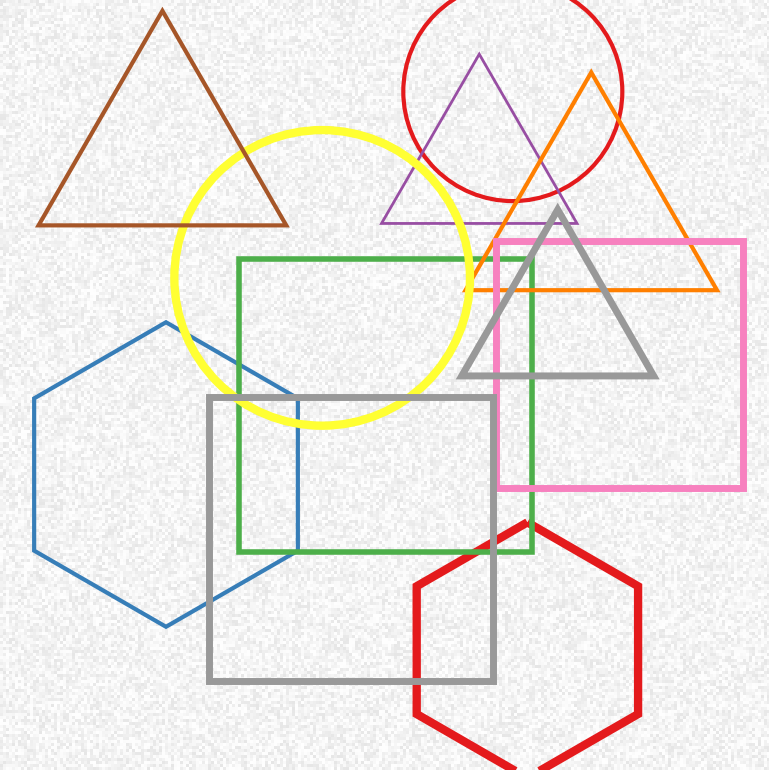[{"shape": "hexagon", "thickness": 3, "radius": 0.83, "center": [0.685, 0.156]}, {"shape": "circle", "thickness": 1.5, "radius": 0.71, "center": [0.666, 0.881]}, {"shape": "hexagon", "thickness": 1.5, "radius": 0.99, "center": [0.216, 0.384]}, {"shape": "square", "thickness": 2, "radius": 0.95, "center": [0.501, 0.473]}, {"shape": "triangle", "thickness": 1, "radius": 0.73, "center": [0.622, 0.783]}, {"shape": "triangle", "thickness": 1.5, "radius": 0.94, "center": [0.768, 0.717]}, {"shape": "circle", "thickness": 3, "radius": 0.96, "center": [0.418, 0.639]}, {"shape": "triangle", "thickness": 1.5, "radius": 0.93, "center": [0.211, 0.8]}, {"shape": "square", "thickness": 2.5, "radius": 0.8, "center": [0.805, 0.526]}, {"shape": "triangle", "thickness": 2.5, "radius": 0.72, "center": [0.724, 0.584]}, {"shape": "square", "thickness": 2.5, "radius": 0.92, "center": [0.456, 0.3]}]